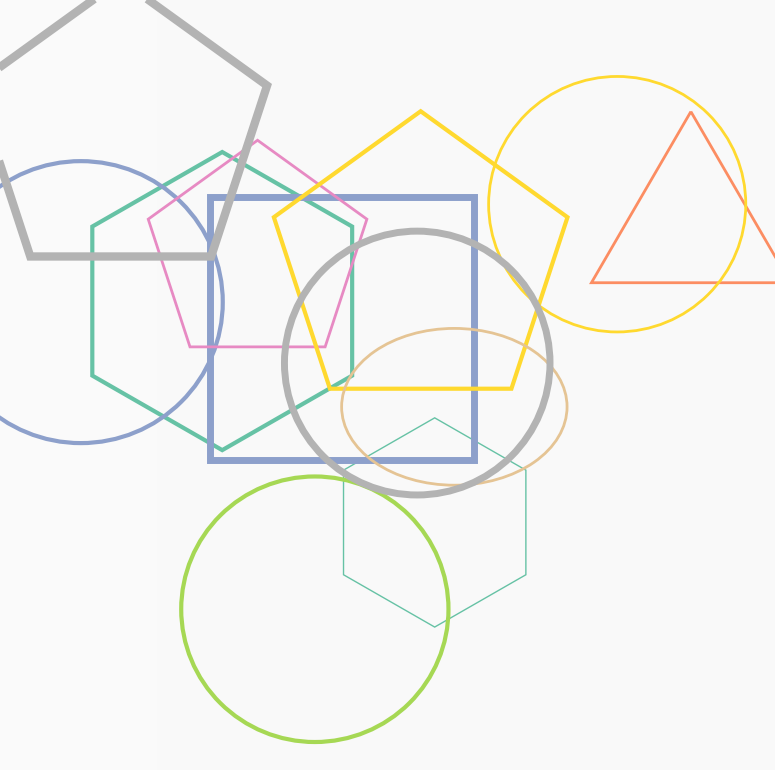[{"shape": "hexagon", "thickness": 0.5, "radius": 0.68, "center": [0.561, 0.321]}, {"shape": "hexagon", "thickness": 1.5, "radius": 0.97, "center": [0.287, 0.609]}, {"shape": "triangle", "thickness": 1, "radius": 0.74, "center": [0.891, 0.707]}, {"shape": "circle", "thickness": 1.5, "radius": 0.92, "center": [0.104, 0.608]}, {"shape": "square", "thickness": 2.5, "radius": 0.85, "center": [0.441, 0.573]}, {"shape": "pentagon", "thickness": 1, "radius": 0.74, "center": [0.332, 0.67]}, {"shape": "circle", "thickness": 1.5, "radius": 0.86, "center": [0.406, 0.209]}, {"shape": "pentagon", "thickness": 1.5, "radius": 1.0, "center": [0.543, 0.656]}, {"shape": "circle", "thickness": 1, "radius": 0.83, "center": [0.796, 0.735]}, {"shape": "oval", "thickness": 1, "radius": 0.73, "center": [0.586, 0.472]}, {"shape": "circle", "thickness": 2.5, "radius": 0.86, "center": [0.538, 0.529]}, {"shape": "pentagon", "thickness": 3, "radius": 0.99, "center": [0.156, 0.828]}]